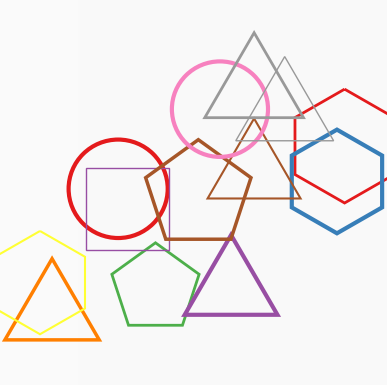[{"shape": "hexagon", "thickness": 2, "radius": 0.74, "center": [0.889, 0.621]}, {"shape": "circle", "thickness": 3, "radius": 0.64, "center": [0.305, 0.51]}, {"shape": "hexagon", "thickness": 3, "radius": 0.67, "center": [0.87, 0.529]}, {"shape": "pentagon", "thickness": 2, "radius": 0.59, "center": [0.401, 0.251]}, {"shape": "triangle", "thickness": 3, "radius": 0.69, "center": [0.596, 0.251]}, {"shape": "square", "thickness": 1, "radius": 0.53, "center": [0.33, 0.457]}, {"shape": "triangle", "thickness": 2.5, "radius": 0.7, "center": [0.134, 0.187]}, {"shape": "hexagon", "thickness": 1.5, "radius": 0.67, "center": [0.103, 0.266]}, {"shape": "pentagon", "thickness": 2.5, "radius": 0.71, "center": [0.512, 0.494]}, {"shape": "triangle", "thickness": 1.5, "radius": 0.69, "center": [0.656, 0.554]}, {"shape": "circle", "thickness": 3, "radius": 0.62, "center": [0.568, 0.716]}, {"shape": "triangle", "thickness": 1, "radius": 0.73, "center": [0.735, 0.707]}, {"shape": "triangle", "thickness": 2, "radius": 0.74, "center": [0.656, 0.768]}]